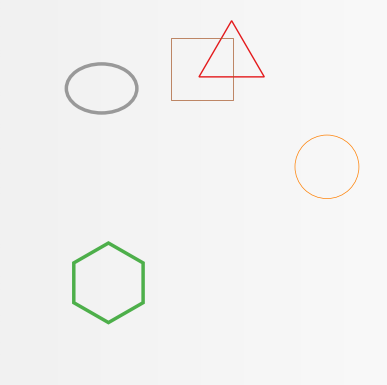[{"shape": "triangle", "thickness": 1, "radius": 0.49, "center": [0.598, 0.849]}, {"shape": "hexagon", "thickness": 2.5, "radius": 0.52, "center": [0.28, 0.265]}, {"shape": "circle", "thickness": 0.5, "radius": 0.41, "center": [0.844, 0.567]}, {"shape": "square", "thickness": 0.5, "radius": 0.41, "center": [0.521, 0.821]}, {"shape": "oval", "thickness": 2.5, "radius": 0.46, "center": [0.262, 0.77]}]